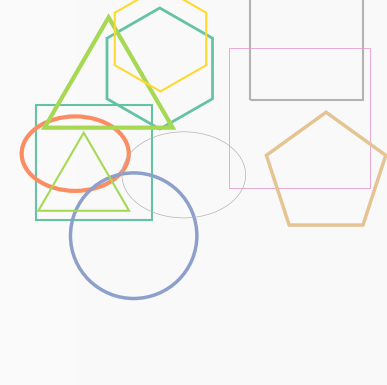[{"shape": "square", "thickness": 1.5, "radius": 0.75, "center": [0.242, 0.578]}, {"shape": "hexagon", "thickness": 2, "radius": 0.79, "center": [0.412, 0.822]}, {"shape": "oval", "thickness": 3, "radius": 0.69, "center": [0.194, 0.601]}, {"shape": "circle", "thickness": 2.5, "radius": 0.82, "center": [0.345, 0.388]}, {"shape": "square", "thickness": 0.5, "radius": 0.9, "center": [0.773, 0.694]}, {"shape": "triangle", "thickness": 3, "radius": 0.95, "center": [0.28, 0.764]}, {"shape": "triangle", "thickness": 1.5, "radius": 0.68, "center": [0.216, 0.52]}, {"shape": "hexagon", "thickness": 1.5, "radius": 0.68, "center": [0.414, 0.899]}, {"shape": "pentagon", "thickness": 2.5, "radius": 0.81, "center": [0.841, 0.546]}, {"shape": "square", "thickness": 1.5, "radius": 0.73, "center": [0.791, 0.885]}, {"shape": "oval", "thickness": 0.5, "radius": 0.8, "center": [0.474, 0.546]}]